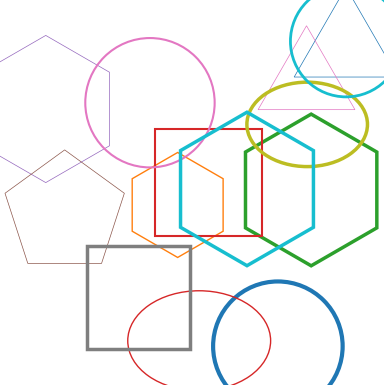[{"shape": "triangle", "thickness": 0.5, "radius": 0.78, "center": [0.899, 0.878]}, {"shape": "circle", "thickness": 3, "radius": 0.84, "center": [0.722, 0.101]}, {"shape": "hexagon", "thickness": 1, "radius": 0.68, "center": [0.461, 0.468]}, {"shape": "hexagon", "thickness": 2.5, "radius": 0.98, "center": [0.808, 0.507]}, {"shape": "oval", "thickness": 1, "radius": 0.93, "center": [0.517, 0.115]}, {"shape": "square", "thickness": 1.5, "radius": 0.69, "center": [0.54, 0.526]}, {"shape": "hexagon", "thickness": 0.5, "radius": 0.96, "center": [0.119, 0.717]}, {"shape": "pentagon", "thickness": 0.5, "radius": 0.81, "center": [0.168, 0.448]}, {"shape": "circle", "thickness": 1.5, "radius": 0.84, "center": [0.39, 0.733]}, {"shape": "triangle", "thickness": 0.5, "radius": 0.73, "center": [0.796, 0.788]}, {"shape": "square", "thickness": 2.5, "radius": 0.67, "center": [0.361, 0.228]}, {"shape": "oval", "thickness": 2.5, "radius": 0.78, "center": [0.798, 0.677]}, {"shape": "hexagon", "thickness": 2.5, "radius": 1.0, "center": [0.642, 0.509]}, {"shape": "circle", "thickness": 2, "radius": 0.72, "center": [0.899, 0.893]}]